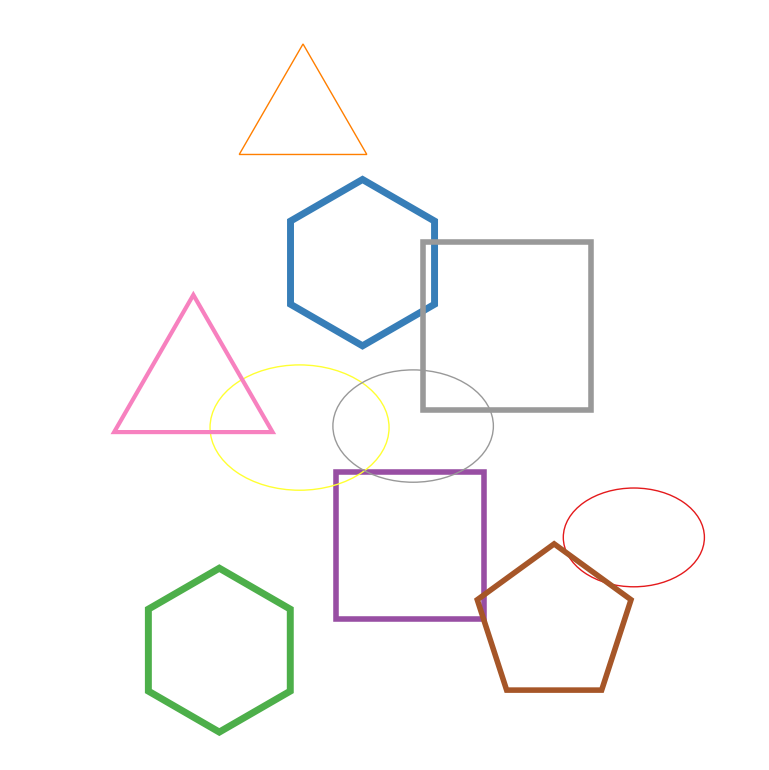[{"shape": "oval", "thickness": 0.5, "radius": 0.46, "center": [0.823, 0.302]}, {"shape": "hexagon", "thickness": 2.5, "radius": 0.54, "center": [0.471, 0.659]}, {"shape": "hexagon", "thickness": 2.5, "radius": 0.53, "center": [0.285, 0.156]}, {"shape": "square", "thickness": 2, "radius": 0.48, "center": [0.533, 0.291]}, {"shape": "triangle", "thickness": 0.5, "radius": 0.48, "center": [0.394, 0.847]}, {"shape": "oval", "thickness": 0.5, "radius": 0.58, "center": [0.389, 0.445]}, {"shape": "pentagon", "thickness": 2, "radius": 0.52, "center": [0.72, 0.189]}, {"shape": "triangle", "thickness": 1.5, "radius": 0.59, "center": [0.251, 0.498]}, {"shape": "oval", "thickness": 0.5, "radius": 0.52, "center": [0.537, 0.447]}, {"shape": "square", "thickness": 2, "radius": 0.54, "center": [0.658, 0.576]}]